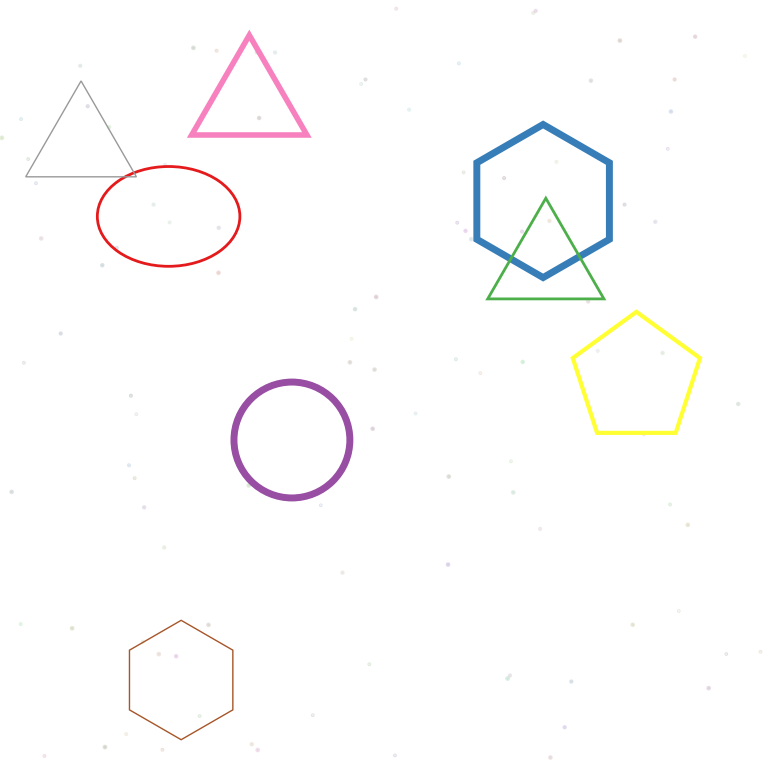[{"shape": "oval", "thickness": 1, "radius": 0.46, "center": [0.219, 0.719]}, {"shape": "hexagon", "thickness": 2.5, "radius": 0.5, "center": [0.705, 0.739]}, {"shape": "triangle", "thickness": 1, "radius": 0.44, "center": [0.709, 0.655]}, {"shape": "circle", "thickness": 2.5, "radius": 0.38, "center": [0.379, 0.429]}, {"shape": "pentagon", "thickness": 1.5, "radius": 0.43, "center": [0.826, 0.508]}, {"shape": "hexagon", "thickness": 0.5, "radius": 0.39, "center": [0.235, 0.117]}, {"shape": "triangle", "thickness": 2, "radius": 0.43, "center": [0.324, 0.868]}, {"shape": "triangle", "thickness": 0.5, "radius": 0.42, "center": [0.105, 0.812]}]